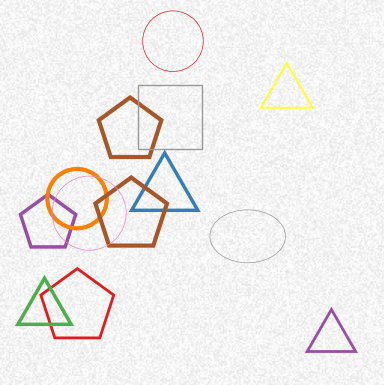[{"shape": "pentagon", "thickness": 2, "radius": 0.5, "center": [0.201, 0.203]}, {"shape": "circle", "thickness": 0.5, "radius": 0.39, "center": [0.449, 0.893]}, {"shape": "triangle", "thickness": 2.5, "radius": 0.5, "center": [0.428, 0.503]}, {"shape": "triangle", "thickness": 2.5, "radius": 0.4, "center": [0.116, 0.197]}, {"shape": "triangle", "thickness": 2, "radius": 0.36, "center": [0.861, 0.123]}, {"shape": "pentagon", "thickness": 2.5, "radius": 0.38, "center": [0.125, 0.42]}, {"shape": "circle", "thickness": 3, "radius": 0.39, "center": [0.2, 0.484]}, {"shape": "triangle", "thickness": 1.5, "radius": 0.39, "center": [0.745, 0.759]}, {"shape": "pentagon", "thickness": 3, "radius": 0.49, "center": [0.341, 0.441]}, {"shape": "pentagon", "thickness": 3, "radius": 0.43, "center": [0.338, 0.661]}, {"shape": "circle", "thickness": 0.5, "radius": 0.48, "center": [0.232, 0.446]}, {"shape": "square", "thickness": 1, "radius": 0.41, "center": [0.441, 0.696]}, {"shape": "oval", "thickness": 0.5, "radius": 0.49, "center": [0.643, 0.386]}]